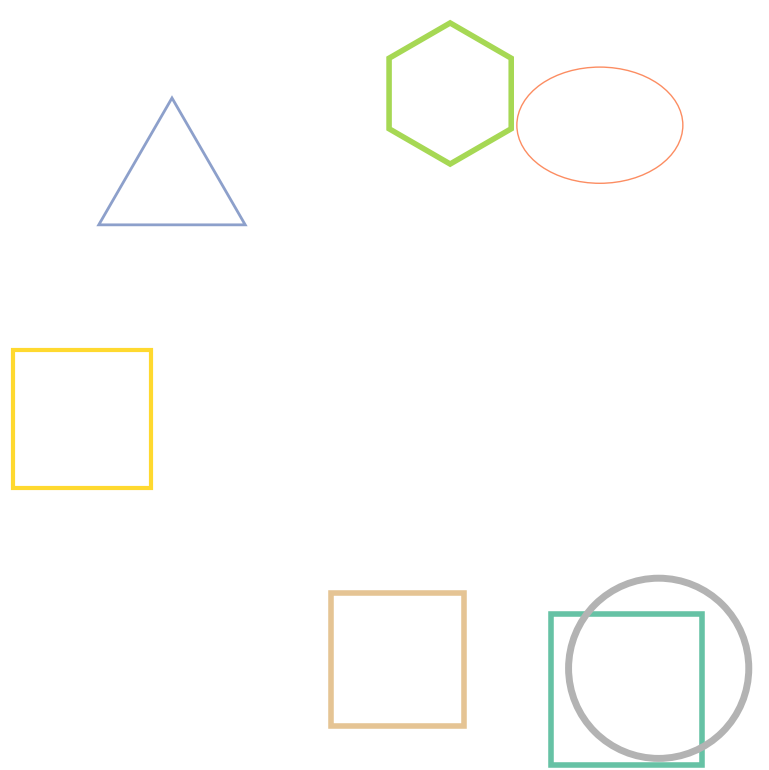[{"shape": "square", "thickness": 2, "radius": 0.49, "center": [0.814, 0.105]}, {"shape": "oval", "thickness": 0.5, "radius": 0.54, "center": [0.779, 0.837]}, {"shape": "triangle", "thickness": 1, "radius": 0.55, "center": [0.223, 0.763]}, {"shape": "hexagon", "thickness": 2, "radius": 0.46, "center": [0.585, 0.879]}, {"shape": "square", "thickness": 1.5, "radius": 0.45, "center": [0.106, 0.455]}, {"shape": "square", "thickness": 2, "radius": 0.43, "center": [0.516, 0.144]}, {"shape": "circle", "thickness": 2.5, "radius": 0.59, "center": [0.855, 0.132]}]